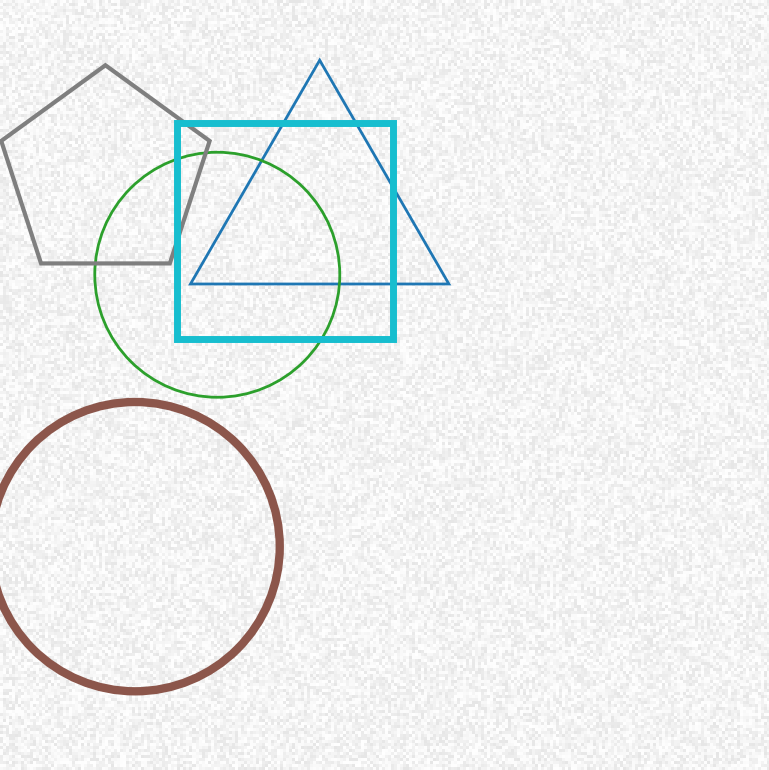[{"shape": "triangle", "thickness": 1, "radius": 0.97, "center": [0.415, 0.728]}, {"shape": "circle", "thickness": 1, "radius": 0.8, "center": [0.282, 0.643]}, {"shape": "circle", "thickness": 3, "radius": 0.94, "center": [0.175, 0.29]}, {"shape": "pentagon", "thickness": 1.5, "radius": 0.71, "center": [0.137, 0.773]}, {"shape": "square", "thickness": 2.5, "radius": 0.7, "center": [0.37, 0.7]}]